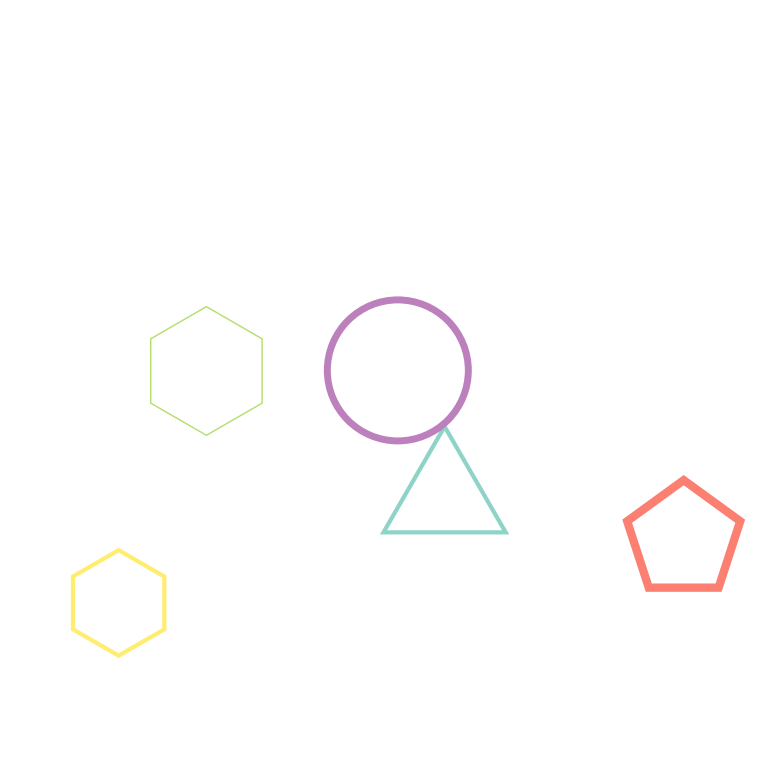[{"shape": "triangle", "thickness": 1.5, "radius": 0.46, "center": [0.577, 0.354]}, {"shape": "pentagon", "thickness": 3, "radius": 0.39, "center": [0.888, 0.299]}, {"shape": "hexagon", "thickness": 0.5, "radius": 0.42, "center": [0.268, 0.518]}, {"shape": "circle", "thickness": 2.5, "radius": 0.46, "center": [0.517, 0.519]}, {"shape": "hexagon", "thickness": 1.5, "radius": 0.34, "center": [0.154, 0.217]}]